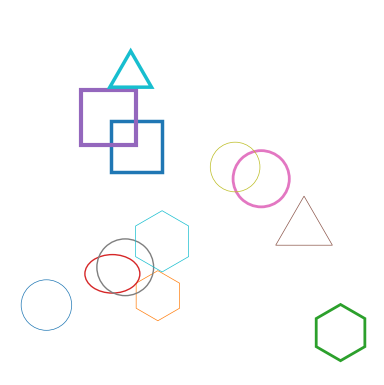[{"shape": "square", "thickness": 2.5, "radius": 0.33, "center": [0.355, 0.62]}, {"shape": "circle", "thickness": 0.5, "radius": 0.33, "center": [0.121, 0.208]}, {"shape": "hexagon", "thickness": 0.5, "radius": 0.33, "center": [0.41, 0.232]}, {"shape": "hexagon", "thickness": 2, "radius": 0.36, "center": [0.885, 0.136]}, {"shape": "oval", "thickness": 1, "radius": 0.36, "center": [0.292, 0.289]}, {"shape": "square", "thickness": 3, "radius": 0.36, "center": [0.281, 0.695]}, {"shape": "triangle", "thickness": 0.5, "radius": 0.43, "center": [0.79, 0.406]}, {"shape": "circle", "thickness": 2, "radius": 0.37, "center": [0.678, 0.536]}, {"shape": "circle", "thickness": 1, "radius": 0.37, "center": [0.325, 0.306]}, {"shape": "circle", "thickness": 0.5, "radius": 0.32, "center": [0.611, 0.566]}, {"shape": "hexagon", "thickness": 0.5, "radius": 0.4, "center": [0.421, 0.373]}, {"shape": "triangle", "thickness": 2.5, "radius": 0.31, "center": [0.339, 0.805]}]